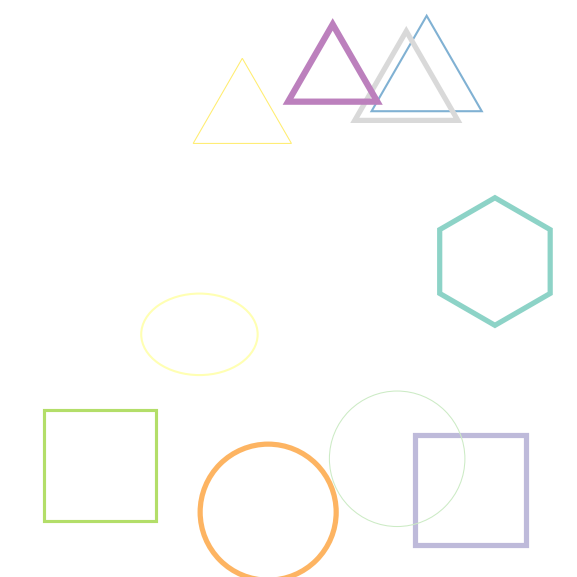[{"shape": "hexagon", "thickness": 2.5, "radius": 0.55, "center": [0.857, 0.546]}, {"shape": "oval", "thickness": 1, "radius": 0.5, "center": [0.345, 0.42]}, {"shape": "square", "thickness": 2.5, "radius": 0.48, "center": [0.815, 0.15]}, {"shape": "triangle", "thickness": 1, "radius": 0.55, "center": [0.739, 0.862]}, {"shape": "circle", "thickness": 2.5, "radius": 0.59, "center": [0.464, 0.112]}, {"shape": "square", "thickness": 1.5, "radius": 0.48, "center": [0.173, 0.194]}, {"shape": "triangle", "thickness": 2.5, "radius": 0.52, "center": [0.704, 0.842]}, {"shape": "triangle", "thickness": 3, "radius": 0.45, "center": [0.576, 0.868]}, {"shape": "circle", "thickness": 0.5, "radius": 0.59, "center": [0.688, 0.205]}, {"shape": "triangle", "thickness": 0.5, "radius": 0.49, "center": [0.42, 0.8]}]